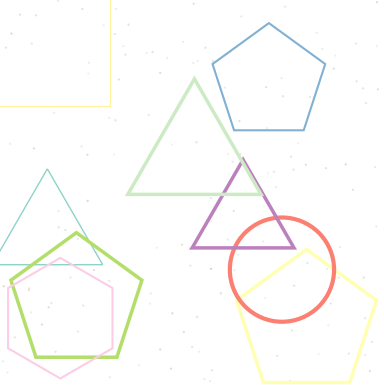[{"shape": "triangle", "thickness": 1, "radius": 0.83, "center": [0.123, 0.395]}, {"shape": "pentagon", "thickness": 2.5, "radius": 0.96, "center": [0.796, 0.161]}, {"shape": "circle", "thickness": 3, "radius": 0.68, "center": [0.732, 0.3]}, {"shape": "pentagon", "thickness": 1.5, "radius": 0.77, "center": [0.698, 0.786]}, {"shape": "pentagon", "thickness": 2.5, "radius": 0.89, "center": [0.199, 0.217]}, {"shape": "hexagon", "thickness": 1.5, "radius": 0.78, "center": [0.157, 0.174]}, {"shape": "triangle", "thickness": 2.5, "radius": 0.76, "center": [0.631, 0.432]}, {"shape": "triangle", "thickness": 2.5, "radius": 1.0, "center": [0.505, 0.595]}, {"shape": "square", "thickness": 0.5, "radius": 0.74, "center": [0.137, 0.874]}]